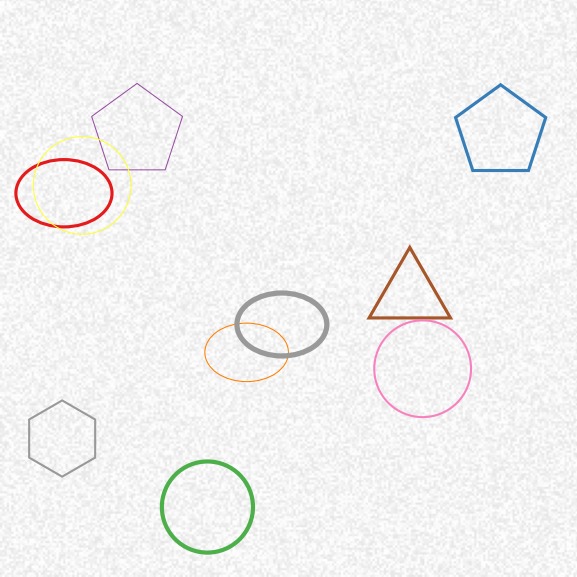[{"shape": "oval", "thickness": 1.5, "radius": 0.42, "center": [0.111, 0.665]}, {"shape": "pentagon", "thickness": 1.5, "radius": 0.41, "center": [0.867, 0.77]}, {"shape": "circle", "thickness": 2, "radius": 0.39, "center": [0.359, 0.121]}, {"shape": "pentagon", "thickness": 0.5, "radius": 0.41, "center": [0.237, 0.772]}, {"shape": "oval", "thickness": 0.5, "radius": 0.36, "center": [0.427, 0.389]}, {"shape": "circle", "thickness": 0.5, "radius": 0.42, "center": [0.142, 0.678]}, {"shape": "triangle", "thickness": 1.5, "radius": 0.41, "center": [0.71, 0.489]}, {"shape": "circle", "thickness": 1, "radius": 0.42, "center": [0.732, 0.361]}, {"shape": "oval", "thickness": 2.5, "radius": 0.39, "center": [0.488, 0.437]}, {"shape": "hexagon", "thickness": 1, "radius": 0.33, "center": [0.108, 0.24]}]